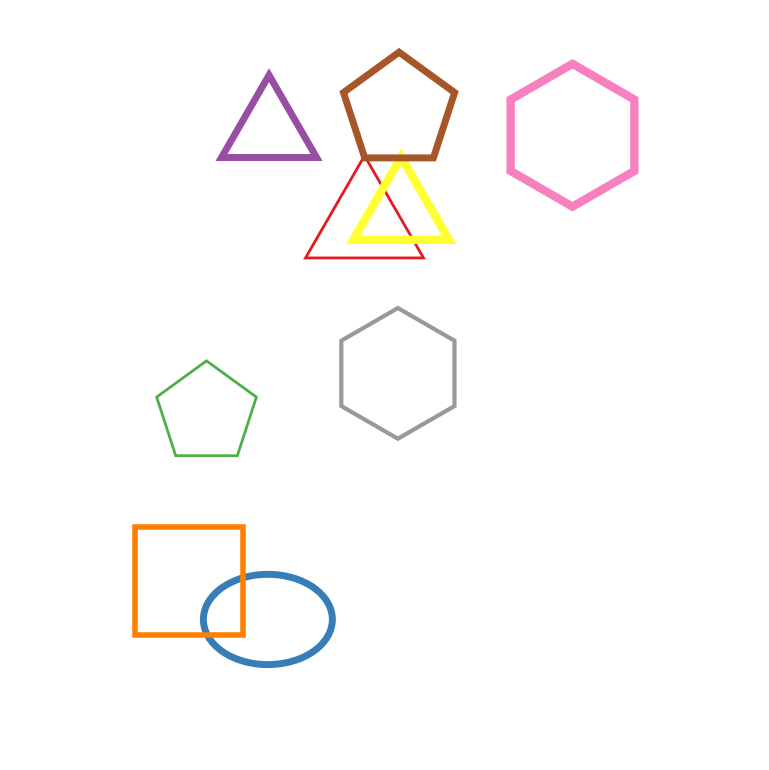[{"shape": "triangle", "thickness": 1, "radius": 0.44, "center": [0.473, 0.709]}, {"shape": "oval", "thickness": 2.5, "radius": 0.42, "center": [0.348, 0.196]}, {"shape": "pentagon", "thickness": 1, "radius": 0.34, "center": [0.268, 0.463]}, {"shape": "triangle", "thickness": 2.5, "radius": 0.36, "center": [0.349, 0.831]}, {"shape": "square", "thickness": 2, "radius": 0.35, "center": [0.246, 0.246]}, {"shape": "triangle", "thickness": 3, "radius": 0.36, "center": [0.521, 0.724]}, {"shape": "pentagon", "thickness": 2.5, "radius": 0.38, "center": [0.518, 0.856]}, {"shape": "hexagon", "thickness": 3, "radius": 0.46, "center": [0.743, 0.824]}, {"shape": "hexagon", "thickness": 1.5, "radius": 0.42, "center": [0.517, 0.515]}]